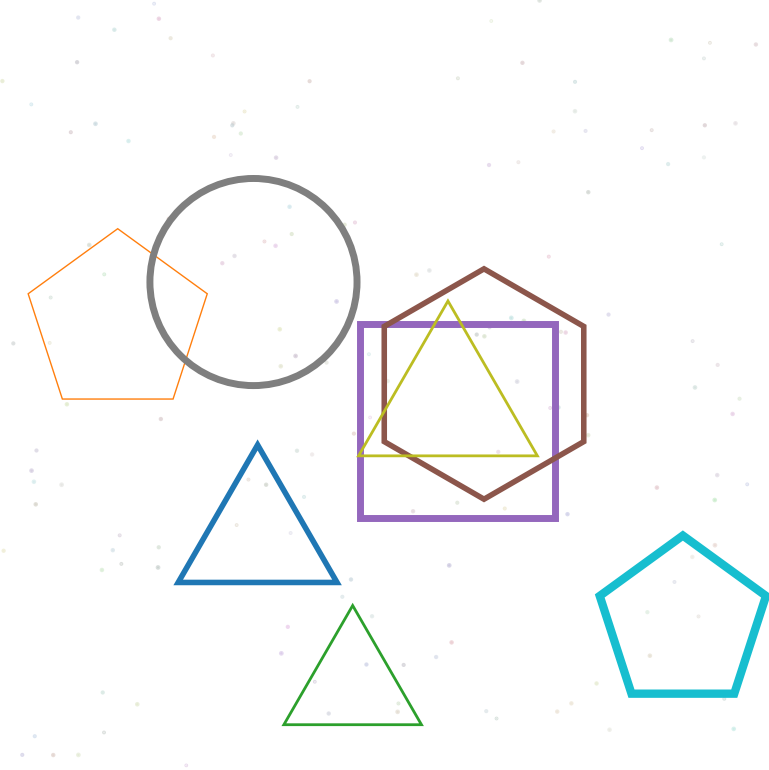[{"shape": "triangle", "thickness": 2, "radius": 0.6, "center": [0.335, 0.303]}, {"shape": "pentagon", "thickness": 0.5, "radius": 0.61, "center": [0.153, 0.581]}, {"shape": "triangle", "thickness": 1, "radius": 0.52, "center": [0.458, 0.11]}, {"shape": "square", "thickness": 2.5, "radius": 0.63, "center": [0.594, 0.453]}, {"shape": "hexagon", "thickness": 2, "radius": 0.75, "center": [0.629, 0.501]}, {"shape": "circle", "thickness": 2.5, "radius": 0.67, "center": [0.329, 0.634]}, {"shape": "triangle", "thickness": 1, "radius": 0.67, "center": [0.582, 0.475]}, {"shape": "pentagon", "thickness": 3, "radius": 0.57, "center": [0.887, 0.191]}]